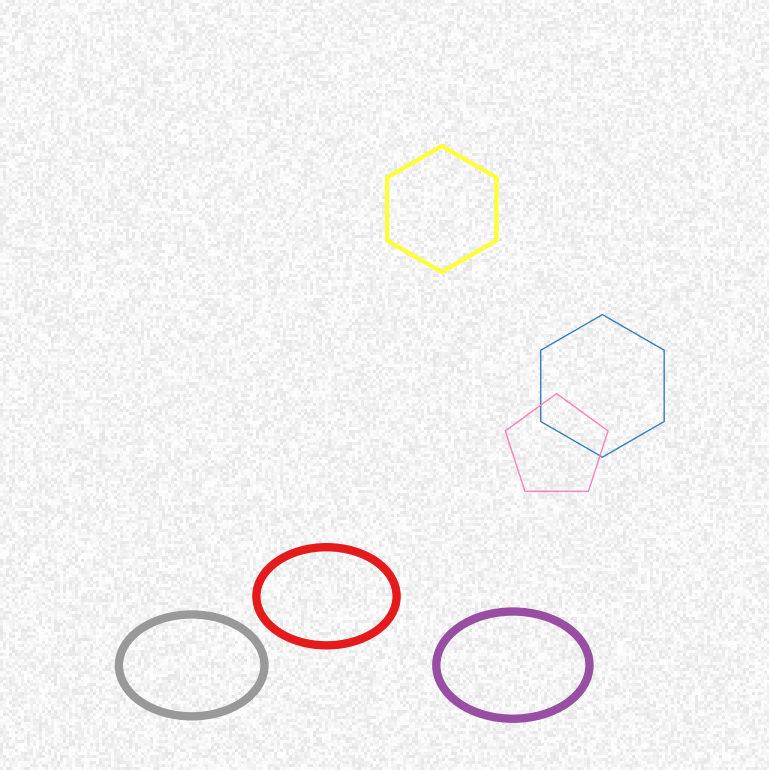[{"shape": "oval", "thickness": 3, "radius": 0.46, "center": [0.424, 0.226]}, {"shape": "hexagon", "thickness": 0.5, "radius": 0.46, "center": [0.782, 0.499]}, {"shape": "oval", "thickness": 3, "radius": 0.5, "center": [0.666, 0.136]}, {"shape": "hexagon", "thickness": 1.5, "radius": 0.41, "center": [0.574, 0.729]}, {"shape": "pentagon", "thickness": 0.5, "radius": 0.35, "center": [0.723, 0.419]}, {"shape": "oval", "thickness": 3, "radius": 0.47, "center": [0.249, 0.136]}]